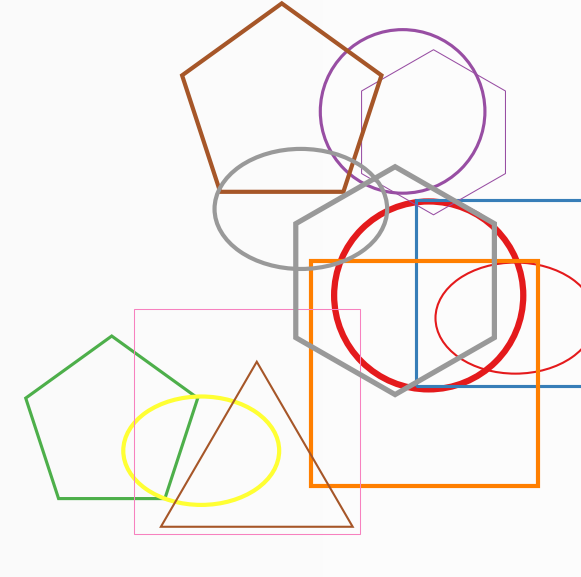[{"shape": "circle", "thickness": 3, "radius": 0.81, "center": [0.738, 0.488]}, {"shape": "oval", "thickness": 1, "radius": 0.69, "center": [0.887, 0.448]}, {"shape": "square", "thickness": 1.5, "radius": 0.81, "center": [0.876, 0.492]}, {"shape": "pentagon", "thickness": 1.5, "radius": 0.78, "center": [0.192, 0.262]}, {"shape": "circle", "thickness": 1.5, "radius": 0.71, "center": [0.693, 0.806]}, {"shape": "hexagon", "thickness": 0.5, "radius": 0.71, "center": [0.746, 0.77]}, {"shape": "square", "thickness": 2, "radius": 0.97, "center": [0.73, 0.353]}, {"shape": "oval", "thickness": 2, "radius": 0.67, "center": [0.346, 0.219]}, {"shape": "triangle", "thickness": 1, "radius": 0.95, "center": [0.442, 0.182]}, {"shape": "pentagon", "thickness": 2, "radius": 0.9, "center": [0.485, 0.813]}, {"shape": "square", "thickness": 0.5, "radius": 0.97, "center": [0.425, 0.269]}, {"shape": "hexagon", "thickness": 2.5, "radius": 0.99, "center": [0.68, 0.513]}, {"shape": "oval", "thickness": 2, "radius": 0.74, "center": [0.518, 0.637]}]